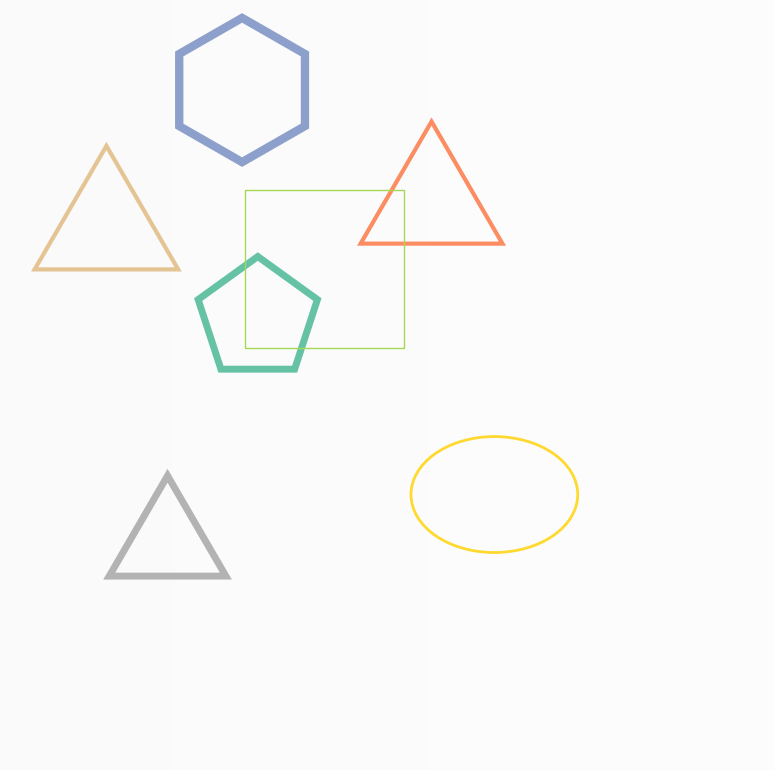[{"shape": "pentagon", "thickness": 2.5, "radius": 0.4, "center": [0.333, 0.586]}, {"shape": "triangle", "thickness": 1.5, "radius": 0.53, "center": [0.557, 0.736]}, {"shape": "hexagon", "thickness": 3, "radius": 0.47, "center": [0.312, 0.883]}, {"shape": "square", "thickness": 0.5, "radius": 0.51, "center": [0.419, 0.651]}, {"shape": "oval", "thickness": 1, "radius": 0.54, "center": [0.638, 0.358]}, {"shape": "triangle", "thickness": 1.5, "radius": 0.53, "center": [0.137, 0.704]}, {"shape": "triangle", "thickness": 2.5, "radius": 0.43, "center": [0.216, 0.295]}]